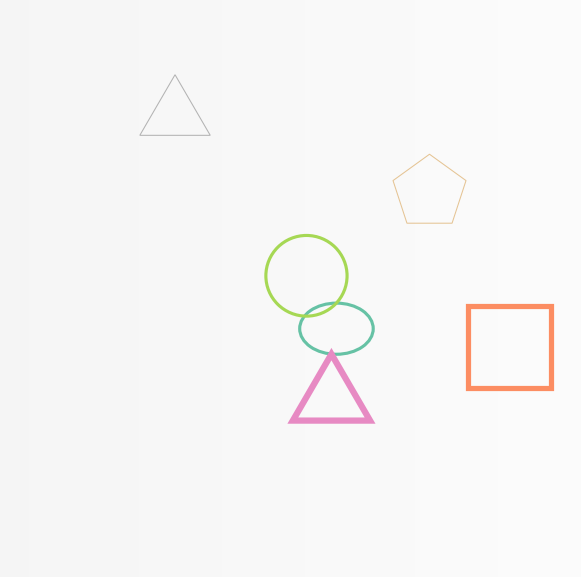[{"shape": "oval", "thickness": 1.5, "radius": 0.32, "center": [0.579, 0.43]}, {"shape": "square", "thickness": 2.5, "radius": 0.36, "center": [0.877, 0.399]}, {"shape": "triangle", "thickness": 3, "radius": 0.38, "center": [0.57, 0.309]}, {"shape": "circle", "thickness": 1.5, "radius": 0.35, "center": [0.527, 0.522]}, {"shape": "pentagon", "thickness": 0.5, "radius": 0.33, "center": [0.739, 0.666]}, {"shape": "triangle", "thickness": 0.5, "radius": 0.35, "center": [0.301, 0.8]}]